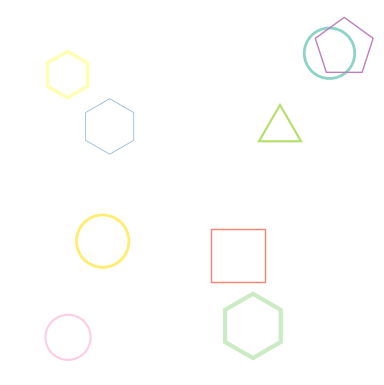[{"shape": "circle", "thickness": 2, "radius": 0.33, "center": [0.856, 0.862]}, {"shape": "hexagon", "thickness": 2.5, "radius": 0.3, "center": [0.175, 0.806]}, {"shape": "square", "thickness": 1, "radius": 0.35, "center": [0.619, 0.336]}, {"shape": "hexagon", "thickness": 0.5, "radius": 0.36, "center": [0.285, 0.672]}, {"shape": "triangle", "thickness": 1.5, "radius": 0.31, "center": [0.727, 0.665]}, {"shape": "circle", "thickness": 1.5, "radius": 0.29, "center": [0.177, 0.124]}, {"shape": "pentagon", "thickness": 1, "radius": 0.39, "center": [0.894, 0.876]}, {"shape": "hexagon", "thickness": 3, "radius": 0.42, "center": [0.657, 0.153]}, {"shape": "circle", "thickness": 2, "radius": 0.34, "center": [0.267, 0.374]}]